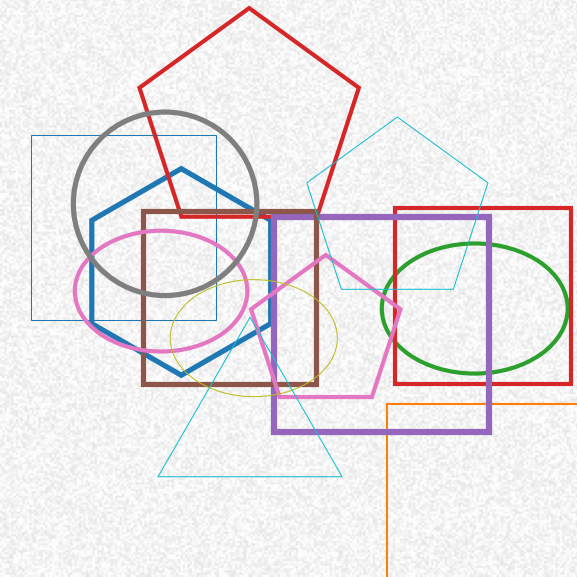[{"shape": "square", "thickness": 0.5, "radius": 0.8, "center": [0.214, 0.605]}, {"shape": "hexagon", "thickness": 2.5, "radius": 0.89, "center": [0.314, 0.528]}, {"shape": "square", "thickness": 1, "radius": 0.98, "center": [0.866, 0.104]}, {"shape": "oval", "thickness": 2, "radius": 0.8, "center": [0.822, 0.465]}, {"shape": "square", "thickness": 2, "radius": 0.76, "center": [0.836, 0.487]}, {"shape": "pentagon", "thickness": 2, "radius": 1.0, "center": [0.431, 0.785]}, {"shape": "square", "thickness": 3, "radius": 0.93, "center": [0.661, 0.438]}, {"shape": "square", "thickness": 2.5, "radius": 0.75, "center": [0.398, 0.484]}, {"shape": "pentagon", "thickness": 2, "radius": 0.68, "center": [0.564, 0.422]}, {"shape": "oval", "thickness": 2, "radius": 0.75, "center": [0.279, 0.495]}, {"shape": "circle", "thickness": 2.5, "radius": 0.79, "center": [0.286, 0.646]}, {"shape": "oval", "thickness": 0.5, "radius": 0.72, "center": [0.439, 0.414]}, {"shape": "triangle", "thickness": 0.5, "radius": 0.92, "center": [0.433, 0.266]}, {"shape": "pentagon", "thickness": 0.5, "radius": 0.82, "center": [0.688, 0.632]}]